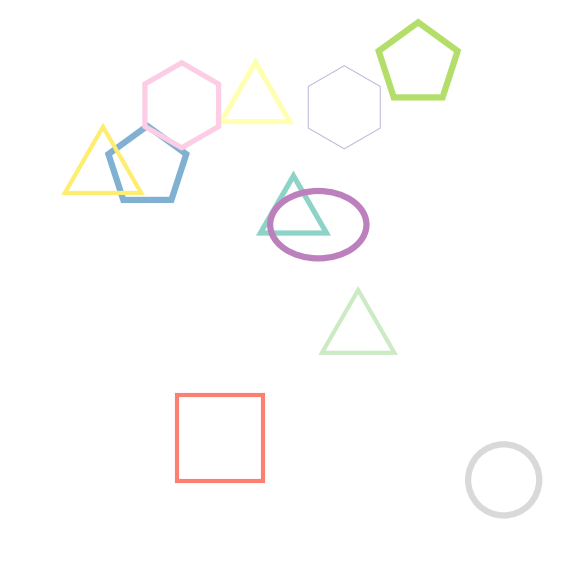[{"shape": "triangle", "thickness": 2.5, "radius": 0.33, "center": [0.508, 0.629]}, {"shape": "triangle", "thickness": 2.5, "radius": 0.34, "center": [0.442, 0.823]}, {"shape": "hexagon", "thickness": 0.5, "radius": 0.36, "center": [0.596, 0.813]}, {"shape": "square", "thickness": 2, "radius": 0.37, "center": [0.381, 0.24]}, {"shape": "pentagon", "thickness": 3, "radius": 0.35, "center": [0.255, 0.71]}, {"shape": "pentagon", "thickness": 3, "radius": 0.36, "center": [0.724, 0.889]}, {"shape": "hexagon", "thickness": 2.5, "radius": 0.37, "center": [0.315, 0.817]}, {"shape": "circle", "thickness": 3, "radius": 0.31, "center": [0.872, 0.168]}, {"shape": "oval", "thickness": 3, "radius": 0.42, "center": [0.551, 0.61]}, {"shape": "triangle", "thickness": 2, "radius": 0.36, "center": [0.62, 0.424]}, {"shape": "triangle", "thickness": 2, "radius": 0.38, "center": [0.178, 0.703]}]